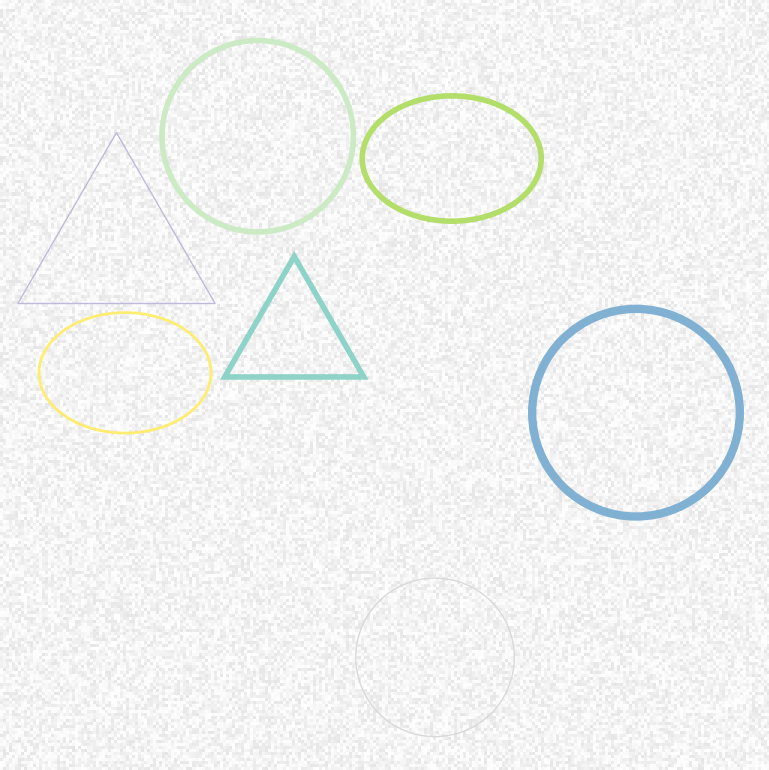[{"shape": "triangle", "thickness": 2, "radius": 0.52, "center": [0.382, 0.563]}, {"shape": "triangle", "thickness": 0.5, "radius": 0.74, "center": [0.151, 0.68]}, {"shape": "circle", "thickness": 3, "radius": 0.67, "center": [0.826, 0.464]}, {"shape": "oval", "thickness": 2, "radius": 0.58, "center": [0.587, 0.794]}, {"shape": "circle", "thickness": 0.5, "radius": 0.51, "center": [0.565, 0.146]}, {"shape": "circle", "thickness": 2, "radius": 0.62, "center": [0.335, 0.823]}, {"shape": "oval", "thickness": 1, "radius": 0.56, "center": [0.162, 0.516]}]